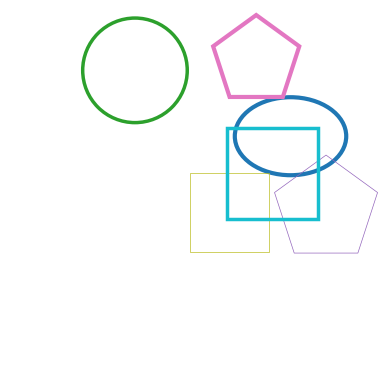[{"shape": "oval", "thickness": 3, "radius": 0.72, "center": [0.755, 0.646]}, {"shape": "circle", "thickness": 2.5, "radius": 0.68, "center": [0.351, 0.817]}, {"shape": "pentagon", "thickness": 0.5, "radius": 0.7, "center": [0.847, 0.456]}, {"shape": "pentagon", "thickness": 3, "radius": 0.59, "center": [0.665, 0.843]}, {"shape": "square", "thickness": 0.5, "radius": 0.51, "center": [0.596, 0.448]}, {"shape": "square", "thickness": 2.5, "radius": 0.59, "center": [0.707, 0.549]}]